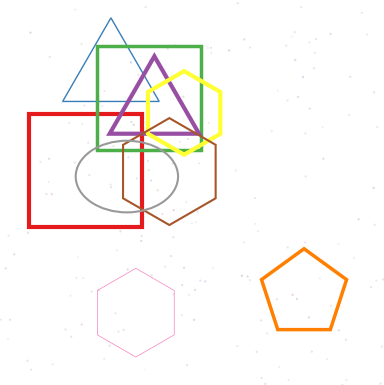[{"shape": "square", "thickness": 3, "radius": 0.73, "center": [0.223, 0.558]}, {"shape": "triangle", "thickness": 1, "radius": 0.72, "center": [0.288, 0.809]}, {"shape": "square", "thickness": 2.5, "radius": 0.68, "center": [0.387, 0.745]}, {"shape": "triangle", "thickness": 3, "radius": 0.67, "center": [0.401, 0.72]}, {"shape": "pentagon", "thickness": 2.5, "radius": 0.58, "center": [0.79, 0.238]}, {"shape": "hexagon", "thickness": 3, "radius": 0.54, "center": [0.478, 0.707]}, {"shape": "hexagon", "thickness": 1.5, "radius": 0.69, "center": [0.44, 0.554]}, {"shape": "hexagon", "thickness": 0.5, "radius": 0.58, "center": [0.353, 0.188]}, {"shape": "oval", "thickness": 1.5, "radius": 0.66, "center": [0.33, 0.541]}]